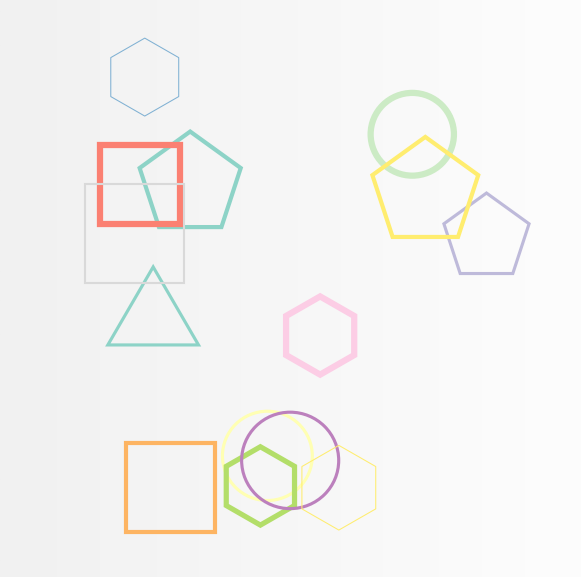[{"shape": "pentagon", "thickness": 2, "radius": 0.46, "center": [0.327, 0.68]}, {"shape": "triangle", "thickness": 1.5, "radius": 0.45, "center": [0.264, 0.447]}, {"shape": "circle", "thickness": 1.5, "radius": 0.39, "center": [0.46, 0.21]}, {"shape": "pentagon", "thickness": 1.5, "radius": 0.39, "center": [0.837, 0.588]}, {"shape": "square", "thickness": 3, "radius": 0.34, "center": [0.241, 0.68]}, {"shape": "hexagon", "thickness": 0.5, "radius": 0.34, "center": [0.249, 0.866]}, {"shape": "square", "thickness": 2, "radius": 0.38, "center": [0.293, 0.155]}, {"shape": "hexagon", "thickness": 2.5, "radius": 0.34, "center": [0.448, 0.158]}, {"shape": "hexagon", "thickness": 3, "radius": 0.34, "center": [0.551, 0.418]}, {"shape": "square", "thickness": 1, "radius": 0.43, "center": [0.232, 0.595]}, {"shape": "circle", "thickness": 1.5, "radius": 0.42, "center": [0.499, 0.202]}, {"shape": "circle", "thickness": 3, "radius": 0.36, "center": [0.709, 0.767]}, {"shape": "hexagon", "thickness": 0.5, "radius": 0.37, "center": [0.583, 0.155]}, {"shape": "pentagon", "thickness": 2, "radius": 0.48, "center": [0.732, 0.666]}]